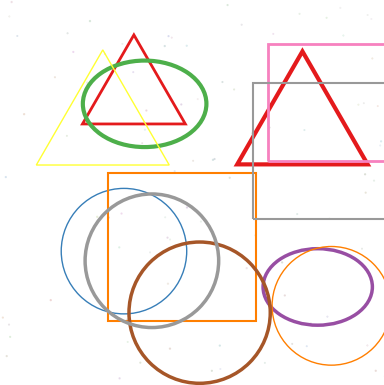[{"shape": "triangle", "thickness": 2, "radius": 0.77, "center": [0.348, 0.755]}, {"shape": "triangle", "thickness": 3, "radius": 0.98, "center": [0.786, 0.671]}, {"shape": "circle", "thickness": 1, "radius": 0.81, "center": [0.322, 0.348]}, {"shape": "oval", "thickness": 3, "radius": 0.8, "center": [0.376, 0.73]}, {"shape": "oval", "thickness": 2.5, "radius": 0.71, "center": [0.825, 0.255]}, {"shape": "square", "thickness": 1.5, "radius": 0.96, "center": [0.472, 0.358]}, {"shape": "circle", "thickness": 1, "radius": 0.77, "center": [0.861, 0.206]}, {"shape": "triangle", "thickness": 1, "radius": 1.0, "center": [0.267, 0.671]}, {"shape": "circle", "thickness": 2.5, "radius": 0.92, "center": [0.518, 0.188]}, {"shape": "square", "thickness": 2, "radius": 0.76, "center": [0.848, 0.735]}, {"shape": "circle", "thickness": 2.5, "radius": 0.87, "center": [0.395, 0.323]}, {"shape": "square", "thickness": 1.5, "radius": 0.89, "center": [0.834, 0.607]}]